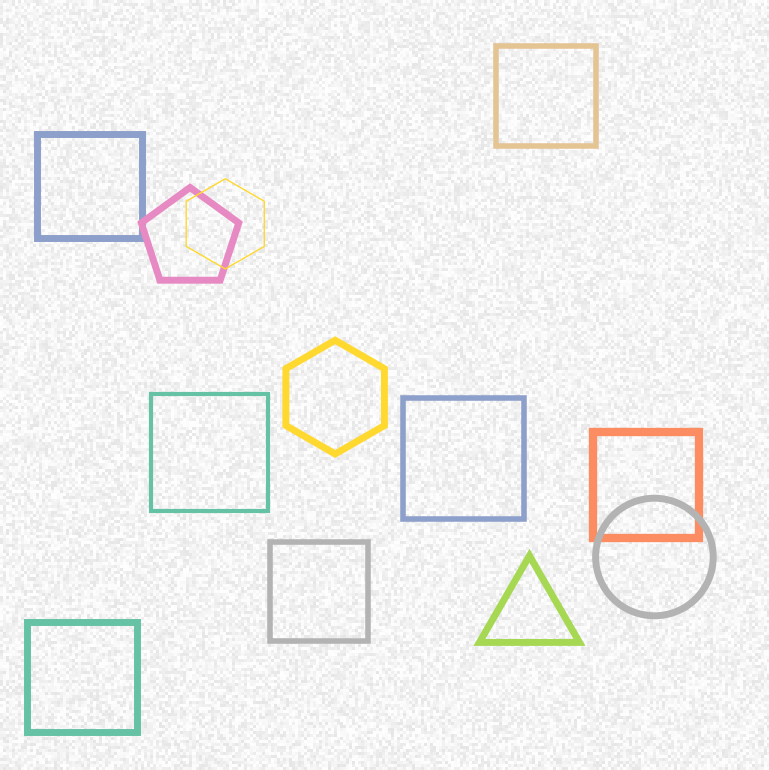[{"shape": "square", "thickness": 1.5, "radius": 0.38, "center": [0.273, 0.413]}, {"shape": "square", "thickness": 2.5, "radius": 0.36, "center": [0.106, 0.121]}, {"shape": "square", "thickness": 3, "radius": 0.35, "center": [0.839, 0.37]}, {"shape": "square", "thickness": 2, "radius": 0.39, "center": [0.602, 0.404]}, {"shape": "square", "thickness": 2.5, "radius": 0.34, "center": [0.116, 0.758]}, {"shape": "pentagon", "thickness": 2.5, "radius": 0.33, "center": [0.247, 0.69]}, {"shape": "triangle", "thickness": 2.5, "radius": 0.38, "center": [0.688, 0.203]}, {"shape": "hexagon", "thickness": 2.5, "radius": 0.37, "center": [0.435, 0.484]}, {"shape": "hexagon", "thickness": 0.5, "radius": 0.29, "center": [0.293, 0.709]}, {"shape": "square", "thickness": 2, "radius": 0.32, "center": [0.709, 0.876]}, {"shape": "circle", "thickness": 2.5, "radius": 0.38, "center": [0.85, 0.277]}, {"shape": "square", "thickness": 2, "radius": 0.32, "center": [0.414, 0.232]}]